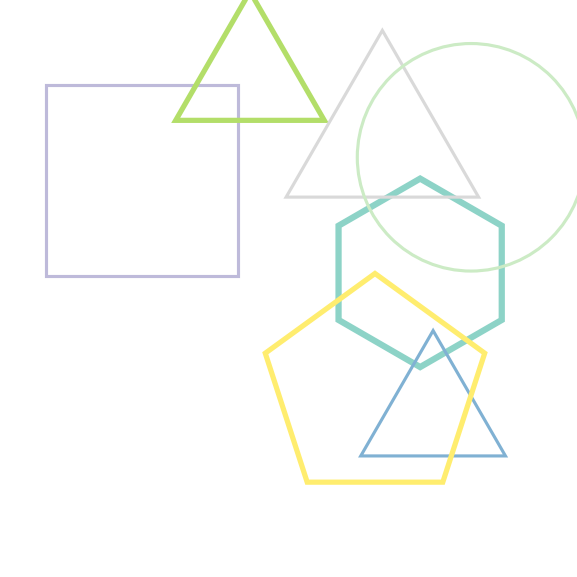[{"shape": "hexagon", "thickness": 3, "radius": 0.82, "center": [0.728, 0.527]}, {"shape": "square", "thickness": 1.5, "radius": 0.83, "center": [0.246, 0.686]}, {"shape": "triangle", "thickness": 1.5, "radius": 0.72, "center": [0.75, 0.282]}, {"shape": "triangle", "thickness": 2.5, "radius": 0.74, "center": [0.433, 0.865]}, {"shape": "triangle", "thickness": 1.5, "radius": 0.96, "center": [0.662, 0.754]}, {"shape": "circle", "thickness": 1.5, "radius": 0.98, "center": [0.816, 0.727]}, {"shape": "pentagon", "thickness": 2.5, "radius": 1.0, "center": [0.649, 0.326]}]